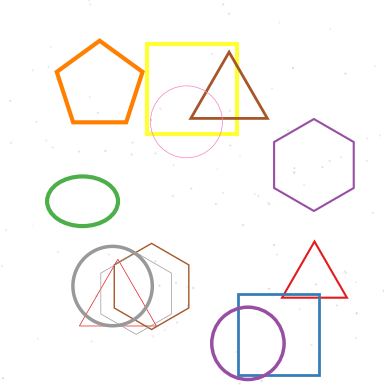[{"shape": "triangle", "thickness": 0.5, "radius": 0.58, "center": [0.306, 0.211]}, {"shape": "triangle", "thickness": 1.5, "radius": 0.49, "center": [0.817, 0.275]}, {"shape": "square", "thickness": 2, "radius": 0.53, "center": [0.723, 0.132]}, {"shape": "oval", "thickness": 3, "radius": 0.46, "center": [0.214, 0.477]}, {"shape": "hexagon", "thickness": 1.5, "radius": 0.6, "center": [0.815, 0.571]}, {"shape": "circle", "thickness": 2.5, "radius": 0.47, "center": [0.644, 0.108]}, {"shape": "pentagon", "thickness": 3, "radius": 0.59, "center": [0.259, 0.777]}, {"shape": "square", "thickness": 3, "radius": 0.59, "center": [0.498, 0.769]}, {"shape": "hexagon", "thickness": 1, "radius": 0.56, "center": [0.394, 0.256]}, {"shape": "triangle", "thickness": 2, "radius": 0.57, "center": [0.595, 0.75]}, {"shape": "circle", "thickness": 0.5, "radius": 0.47, "center": [0.484, 0.684]}, {"shape": "circle", "thickness": 2.5, "radius": 0.52, "center": [0.292, 0.257]}, {"shape": "hexagon", "thickness": 0.5, "radius": 0.53, "center": [0.354, 0.238]}]